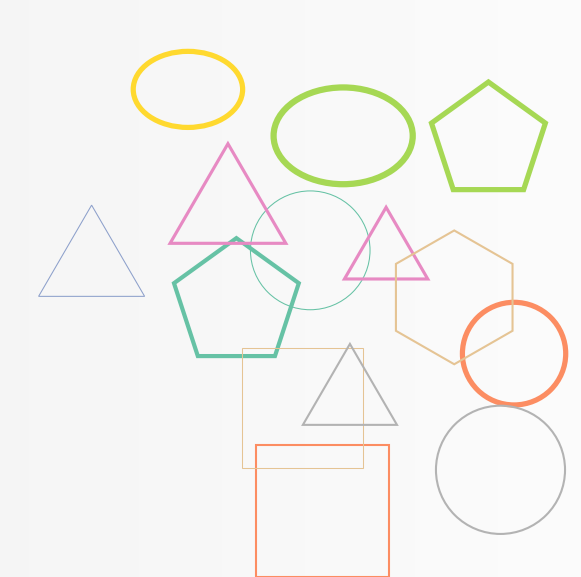[{"shape": "circle", "thickness": 0.5, "radius": 0.51, "center": [0.534, 0.566]}, {"shape": "pentagon", "thickness": 2, "radius": 0.56, "center": [0.407, 0.474]}, {"shape": "square", "thickness": 1, "radius": 0.57, "center": [0.554, 0.114]}, {"shape": "circle", "thickness": 2.5, "radius": 0.44, "center": [0.884, 0.387]}, {"shape": "triangle", "thickness": 0.5, "radius": 0.53, "center": [0.158, 0.539]}, {"shape": "triangle", "thickness": 1.5, "radius": 0.57, "center": [0.392, 0.635]}, {"shape": "triangle", "thickness": 1.5, "radius": 0.41, "center": [0.664, 0.557]}, {"shape": "pentagon", "thickness": 2.5, "radius": 0.52, "center": [0.84, 0.754]}, {"shape": "oval", "thickness": 3, "radius": 0.6, "center": [0.59, 0.764]}, {"shape": "oval", "thickness": 2.5, "radius": 0.47, "center": [0.323, 0.844]}, {"shape": "square", "thickness": 0.5, "radius": 0.52, "center": [0.521, 0.293]}, {"shape": "hexagon", "thickness": 1, "radius": 0.58, "center": [0.781, 0.484]}, {"shape": "triangle", "thickness": 1, "radius": 0.47, "center": [0.602, 0.31]}, {"shape": "circle", "thickness": 1, "radius": 0.56, "center": [0.861, 0.186]}]